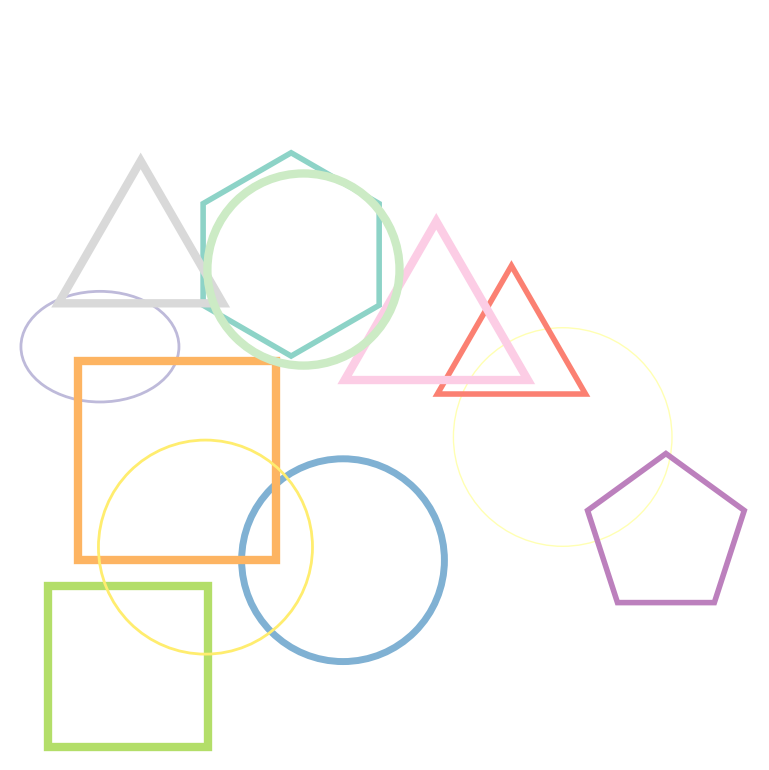[{"shape": "hexagon", "thickness": 2, "radius": 0.66, "center": [0.378, 0.67]}, {"shape": "circle", "thickness": 0.5, "radius": 0.71, "center": [0.731, 0.432]}, {"shape": "oval", "thickness": 1, "radius": 0.51, "center": [0.13, 0.55]}, {"shape": "triangle", "thickness": 2, "radius": 0.56, "center": [0.664, 0.544]}, {"shape": "circle", "thickness": 2.5, "radius": 0.66, "center": [0.445, 0.272]}, {"shape": "square", "thickness": 3, "radius": 0.64, "center": [0.23, 0.402]}, {"shape": "square", "thickness": 3, "radius": 0.52, "center": [0.166, 0.134]}, {"shape": "triangle", "thickness": 3, "radius": 0.69, "center": [0.567, 0.575]}, {"shape": "triangle", "thickness": 3, "radius": 0.62, "center": [0.183, 0.668]}, {"shape": "pentagon", "thickness": 2, "radius": 0.53, "center": [0.865, 0.304]}, {"shape": "circle", "thickness": 3, "radius": 0.62, "center": [0.394, 0.65]}, {"shape": "circle", "thickness": 1, "radius": 0.69, "center": [0.267, 0.289]}]